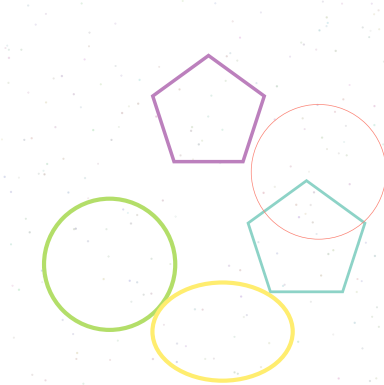[{"shape": "pentagon", "thickness": 2, "radius": 0.8, "center": [0.796, 0.371]}, {"shape": "circle", "thickness": 0.5, "radius": 0.88, "center": [0.828, 0.554]}, {"shape": "circle", "thickness": 3, "radius": 0.85, "center": [0.285, 0.314]}, {"shape": "pentagon", "thickness": 2.5, "radius": 0.76, "center": [0.542, 0.703]}, {"shape": "oval", "thickness": 3, "radius": 0.91, "center": [0.578, 0.139]}]